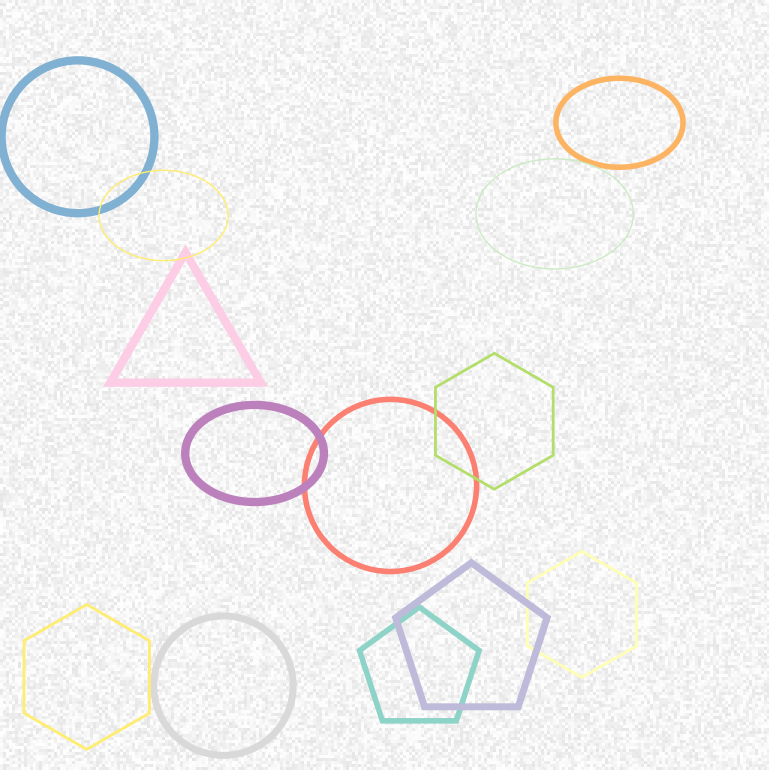[{"shape": "pentagon", "thickness": 2, "radius": 0.41, "center": [0.545, 0.13]}, {"shape": "hexagon", "thickness": 1, "radius": 0.41, "center": [0.756, 0.202]}, {"shape": "pentagon", "thickness": 2.5, "radius": 0.52, "center": [0.612, 0.166]}, {"shape": "circle", "thickness": 2, "radius": 0.56, "center": [0.507, 0.37]}, {"shape": "circle", "thickness": 3, "radius": 0.5, "center": [0.101, 0.822]}, {"shape": "oval", "thickness": 2, "radius": 0.41, "center": [0.804, 0.841]}, {"shape": "hexagon", "thickness": 1, "radius": 0.44, "center": [0.642, 0.453]}, {"shape": "triangle", "thickness": 3, "radius": 0.56, "center": [0.241, 0.559]}, {"shape": "circle", "thickness": 2.5, "radius": 0.45, "center": [0.29, 0.11]}, {"shape": "oval", "thickness": 3, "radius": 0.45, "center": [0.331, 0.411]}, {"shape": "oval", "thickness": 0.5, "radius": 0.51, "center": [0.72, 0.722]}, {"shape": "oval", "thickness": 0.5, "radius": 0.42, "center": [0.212, 0.72]}, {"shape": "hexagon", "thickness": 1, "radius": 0.47, "center": [0.113, 0.121]}]